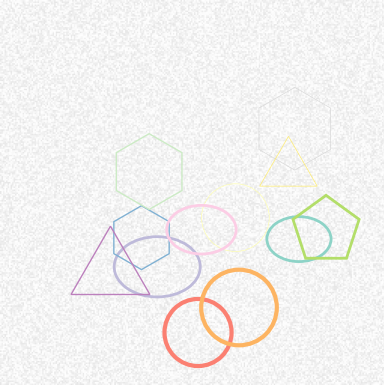[{"shape": "oval", "thickness": 2, "radius": 0.42, "center": [0.777, 0.379]}, {"shape": "circle", "thickness": 0.5, "radius": 0.44, "center": [0.611, 0.435]}, {"shape": "oval", "thickness": 2, "radius": 0.56, "center": [0.408, 0.307]}, {"shape": "circle", "thickness": 3, "radius": 0.44, "center": [0.514, 0.136]}, {"shape": "hexagon", "thickness": 1, "radius": 0.42, "center": [0.368, 0.383]}, {"shape": "circle", "thickness": 3, "radius": 0.49, "center": [0.621, 0.201]}, {"shape": "pentagon", "thickness": 2, "radius": 0.45, "center": [0.847, 0.402]}, {"shape": "oval", "thickness": 2, "radius": 0.45, "center": [0.523, 0.403]}, {"shape": "hexagon", "thickness": 0.5, "radius": 0.54, "center": [0.766, 0.666]}, {"shape": "triangle", "thickness": 1, "radius": 0.59, "center": [0.287, 0.294]}, {"shape": "hexagon", "thickness": 1, "radius": 0.49, "center": [0.387, 0.554]}, {"shape": "triangle", "thickness": 0.5, "radius": 0.43, "center": [0.749, 0.56]}]